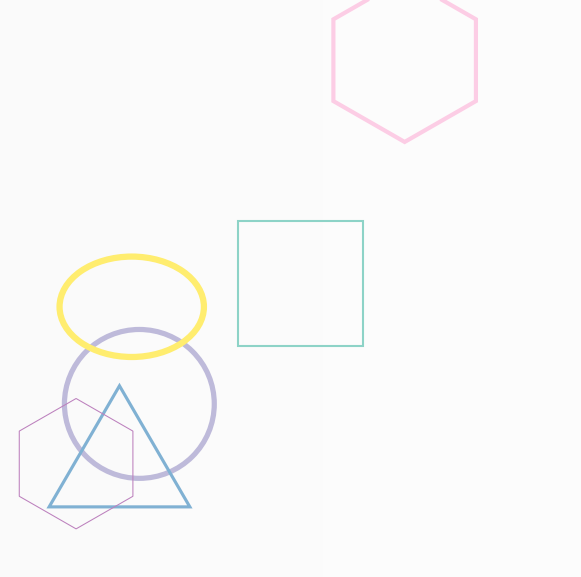[{"shape": "square", "thickness": 1, "radius": 0.54, "center": [0.517, 0.509]}, {"shape": "circle", "thickness": 2.5, "radius": 0.64, "center": [0.24, 0.3]}, {"shape": "triangle", "thickness": 1.5, "radius": 0.7, "center": [0.206, 0.191]}, {"shape": "hexagon", "thickness": 2, "radius": 0.71, "center": [0.696, 0.895]}, {"shape": "hexagon", "thickness": 0.5, "radius": 0.56, "center": [0.131, 0.196]}, {"shape": "oval", "thickness": 3, "radius": 0.62, "center": [0.227, 0.468]}]